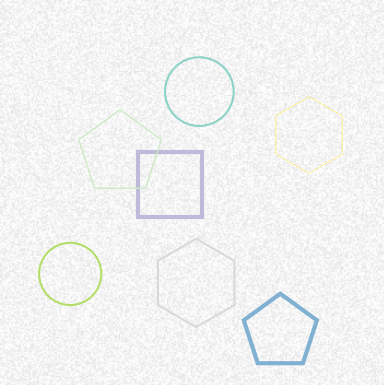[{"shape": "circle", "thickness": 1.5, "radius": 0.45, "center": [0.518, 0.762]}, {"shape": "square", "thickness": 3, "radius": 0.42, "center": [0.442, 0.52]}, {"shape": "pentagon", "thickness": 3, "radius": 0.5, "center": [0.728, 0.137]}, {"shape": "circle", "thickness": 1.5, "radius": 0.4, "center": [0.182, 0.288]}, {"shape": "hexagon", "thickness": 1.5, "radius": 0.57, "center": [0.51, 0.265]}, {"shape": "pentagon", "thickness": 1, "radius": 0.56, "center": [0.312, 0.602]}, {"shape": "hexagon", "thickness": 0.5, "radius": 0.5, "center": [0.803, 0.649]}]